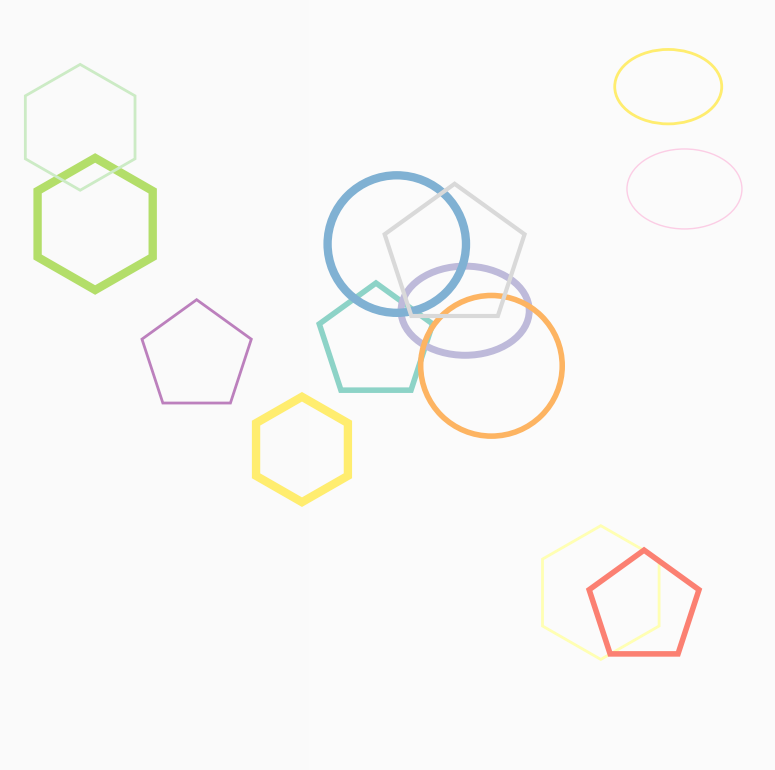[{"shape": "pentagon", "thickness": 2, "radius": 0.38, "center": [0.485, 0.556]}, {"shape": "hexagon", "thickness": 1, "radius": 0.43, "center": [0.775, 0.23]}, {"shape": "oval", "thickness": 2.5, "radius": 0.41, "center": [0.6, 0.596]}, {"shape": "pentagon", "thickness": 2, "radius": 0.37, "center": [0.831, 0.211]}, {"shape": "circle", "thickness": 3, "radius": 0.45, "center": [0.512, 0.683]}, {"shape": "circle", "thickness": 2, "radius": 0.46, "center": [0.634, 0.525]}, {"shape": "hexagon", "thickness": 3, "radius": 0.43, "center": [0.123, 0.709]}, {"shape": "oval", "thickness": 0.5, "radius": 0.37, "center": [0.883, 0.755]}, {"shape": "pentagon", "thickness": 1.5, "radius": 0.47, "center": [0.587, 0.666]}, {"shape": "pentagon", "thickness": 1, "radius": 0.37, "center": [0.254, 0.537]}, {"shape": "hexagon", "thickness": 1, "radius": 0.41, "center": [0.103, 0.835]}, {"shape": "hexagon", "thickness": 3, "radius": 0.34, "center": [0.39, 0.416]}, {"shape": "oval", "thickness": 1, "radius": 0.35, "center": [0.862, 0.887]}]